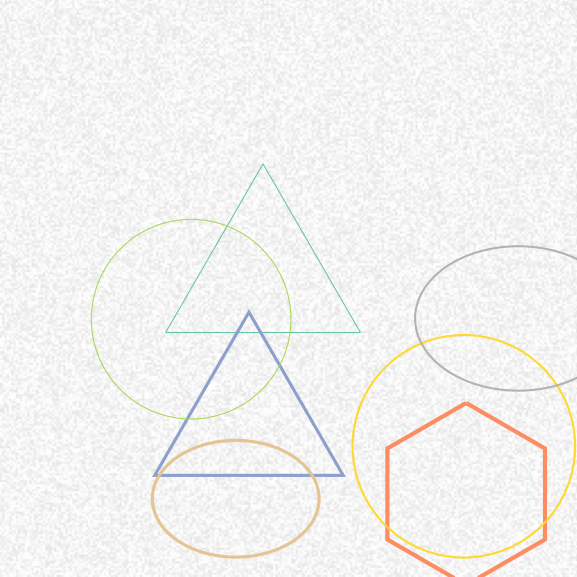[{"shape": "triangle", "thickness": 0.5, "radius": 0.97, "center": [0.455, 0.521]}, {"shape": "hexagon", "thickness": 2, "radius": 0.79, "center": [0.807, 0.144]}, {"shape": "triangle", "thickness": 1.5, "radius": 0.94, "center": [0.431, 0.27]}, {"shape": "circle", "thickness": 0.5, "radius": 0.86, "center": [0.331, 0.446]}, {"shape": "circle", "thickness": 1, "radius": 0.96, "center": [0.803, 0.226]}, {"shape": "oval", "thickness": 1.5, "radius": 0.72, "center": [0.408, 0.136]}, {"shape": "oval", "thickness": 1, "radius": 0.89, "center": [0.897, 0.448]}]